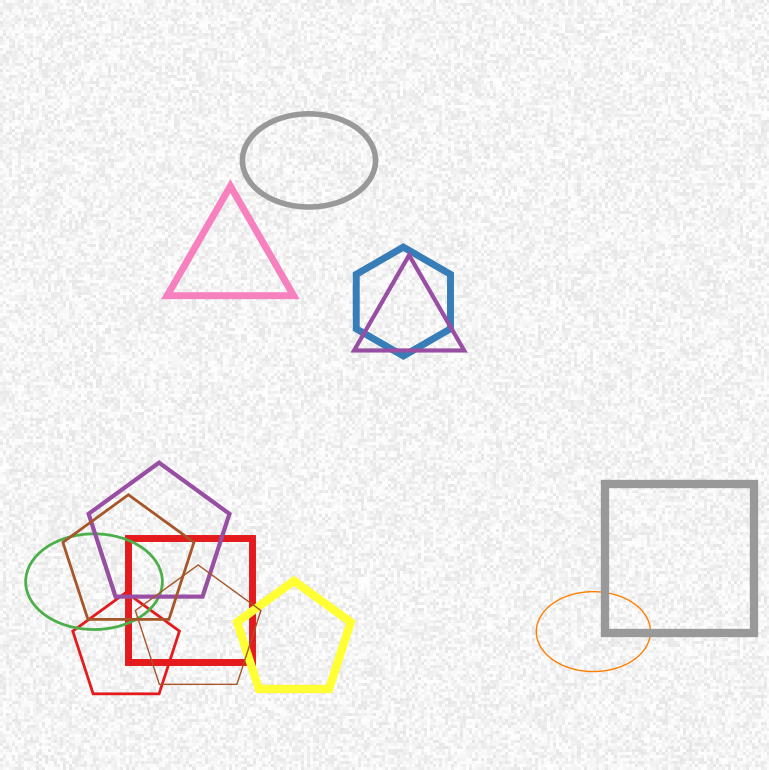[{"shape": "square", "thickness": 2.5, "radius": 0.4, "center": [0.247, 0.221]}, {"shape": "pentagon", "thickness": 1, "radius": 0.36, "center": [0.164, 0.158]}, {"shape": "hexagon", "thickness": 2.5, "radius": 0.35, "center": [0.524, 0.608]}, {"shape": "oval", "thickness": 1, "radius": 0.44, "center": [0.122, 0.245]}, {"shape": "pentagon", "thickness": 1.5, "radius": 0.48, "center": [0.207, 0.303]}, {"shape": "triangle", "thickness": 1.5, "radius": 0.41, "center": [0.531, 0.586]}, {"shape": "oval", "thickness": 0.5, "radius": 0.37, "center": [0.771, 0.18]}, {"shape": "pentagon", "thickness": 3, "radius": 0.39, "center": [0.382, 0.168]}, {"shape": "pentagon", "thickness": 1, "radius": 0.45, "center": [0.167, 0.268]}, {"shape": "pentagon", "thickness": 0.5, "radius": 0.43, "center": [0.257, 0.181]}, {"shape": "triangle", "thickness": 2.5, "radius": 0.47, "center": [0.299, 0.663]}, {"shape": "oval", "thickness": 2, "radius": 0.43, "center": [0.401, 0.792]}, {"shape": "square", "thickness": 3, "radius": 0.49, "center": [0.883, 0.275]}]